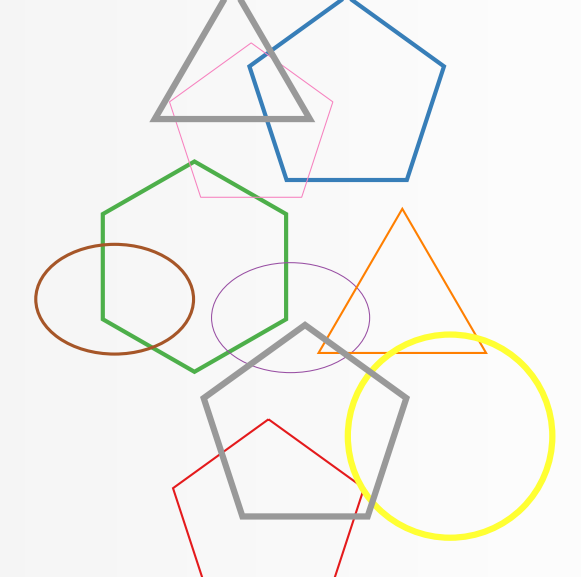[{"shape": "pentagon", "thickness": 1, "radius": 0.86, "center": [0.462, 0.1]}, {"shape": "pentagon", "thickness": 2, "radius": 0.88, "center": [0.596, 0.83]}, {"shape": "hexagon", "thickness": 2, "radius": 0.91, "center": [0.335, 0.537]}, {"shape": "oval", "thickness": 0.5, "radius": 0.68, "center": [0.5, 0.449]}, {"shape": "triangle", "thickness": 1, "radius": 0.83, "center": [0.692, 0.471]}, {"shape": "circle", "thickness": 3, "radius": 0.88, "center": [0.774, 0.244]}, {"shape": "oval", "thickness": 1.5, "radius": 0.68, "center": [0.197, 0.481]}, {"shape": "pentagon", "thickness": 0.5, "radius": 0.74, "center": [0.432, 0.777]}, {"shape": "pentagon", "thickness": 3, "radius": 0.92, "center": [0.525, 0.253]}, {"shape": "triangle", "thickness": 3, "radius": 0.77, "center": [0.4, 0.87]}]